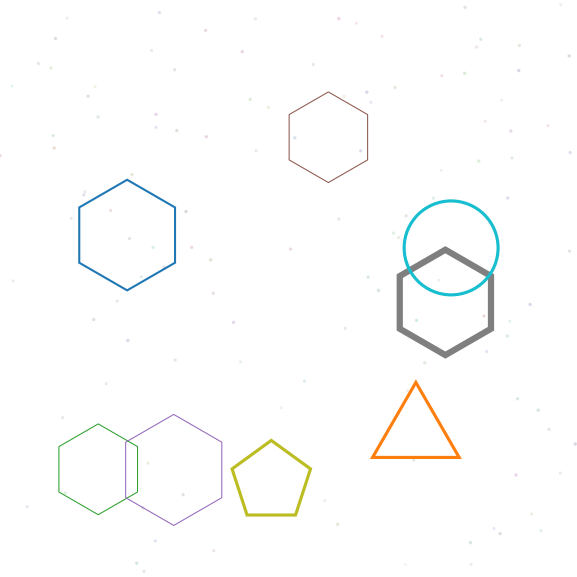[{"shape": "hexagon", "thickness": 1, "radius": 0.48, "center": [0.22, 0.592]}, {"shape": "triangle", "thickness": 1.5, "radius": 0.43, "center": [0.72, 0.25]}, {"shape": "hexagon", "thickness": 0.5, "radius": 0.39, "center": [0.17, 0.186]}, {"shape": "hexagon", "thickness": 0.5, "radius": 0.48, "center": [0.301, 0.185]}, {"shape": "hexagon", "thickness": 0.5, "radius": 0.39, "center": [0.569, 0.761]}, {"shape": "hexagon", "thickness": 3, "radius": 0.46, "center": [0.771, 0.475]}, {"shape": "pentagon", "thickness": 1.5, "radius": 0.36, "center": [0.47, 0.165]}, {"shape": "circle", "thickness": 1.5, "radius": 0.41, "center": [0.781, 0.57]}]